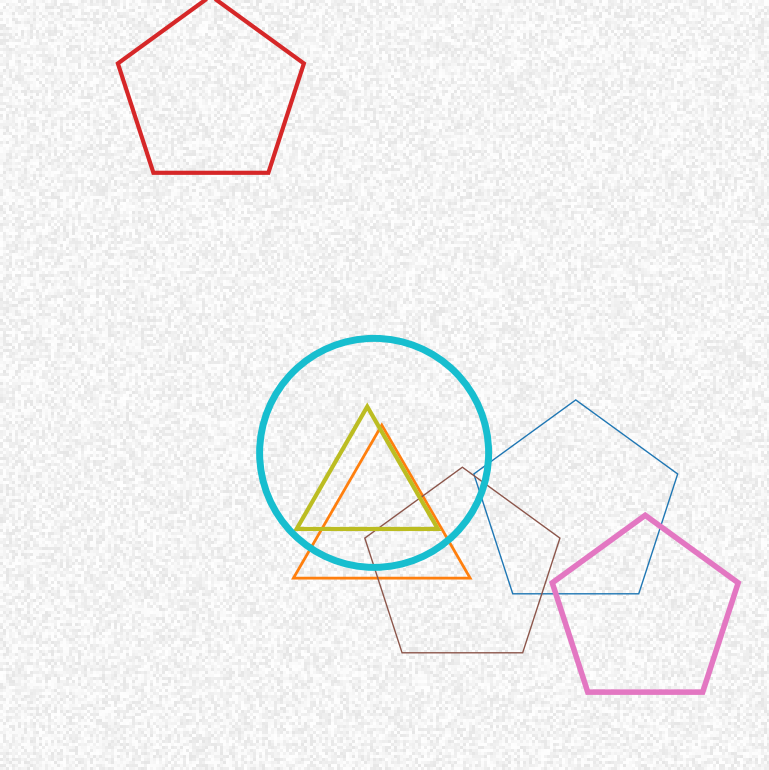[{"shape": "pentagon", "thickness": 0.5, "radius": 0.7, "center": [0.748, 0.341]}, {"shape": "triangle", "thickness": 1, "radius": 0.66, "center": [0.496, 0.315]}, {"shape": "pentagon", "thickness": 1.5, "radius": 0.64, "center": [0.274, 0.878]}, {"shape": "pentagon", "thickness": 0.5, "radius": 0.67, "center": [0.6, 0.26]}, {"shape": "pentagon", "thickness": 2, "radius": 0.63, "center": [0.838, 0.204]}, {"shape": "triangle", "thickness": 1.5, "radius": 0.53, "center": [0.477, 0.366]}, {"shape": "circle", "thickness": 2.5, "radius": 0.74, "center": [0.486, 0.412]}]